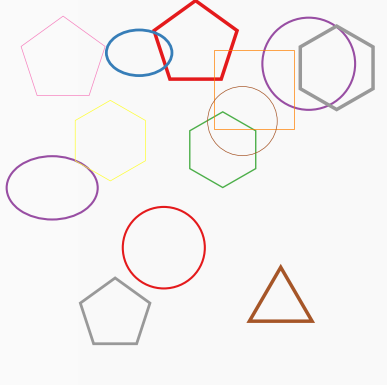[{"shape": "circle", "thickness": 1.5, "radius": 0.53, "center": [0.423, 0.357]}, {"shape": "pentagon", "thickness": 2.5, "radius": 0.56, "center": [0.505, 0.886]}, {"shape": "oval", "thickness": 2, "radius": 0.42, "center": [0.359, 0.863]}, {"shape": "hexagon", "thickness": 1, "radius": 0.49, "center": [0.575, 0.611]}, {"shape": "circle", "thickness": 1.5, "radius": 0.6, "center": [0.797, 0.834]}, {"shape": "oval", "thickness": 1.5, "radius": 0.59, "center": [0.135, 0.512]}, {"shape": "square", "thickness": 0.5, "radius": 0.51, "center": [0.655, 0.767]}, {"shape": "hexagon", "thickness": 0.5, "radius": 0.52, "center": [0.285, 0.635]}, {"shape": "triangle", "thickness": 2.5, "radius": 0.47, "center": [0.724, 0.212]}, {"shape": "circle", "thickness": 0.5, "radius": 0.45, "center": [0.626, 0.685]}, {"shape": "pentagon", "thickness": 0.5, "radius": 0.57, "center": [0.163, 0.844]}, {"shape": "hexagon", "thickness": 2.5, "radius": 0.54, "center": [0.869, 0.824]}, {"shape": "pentagon", "thickness": 2, "radius": 0.47, "center": [0.297, 0.184]}]